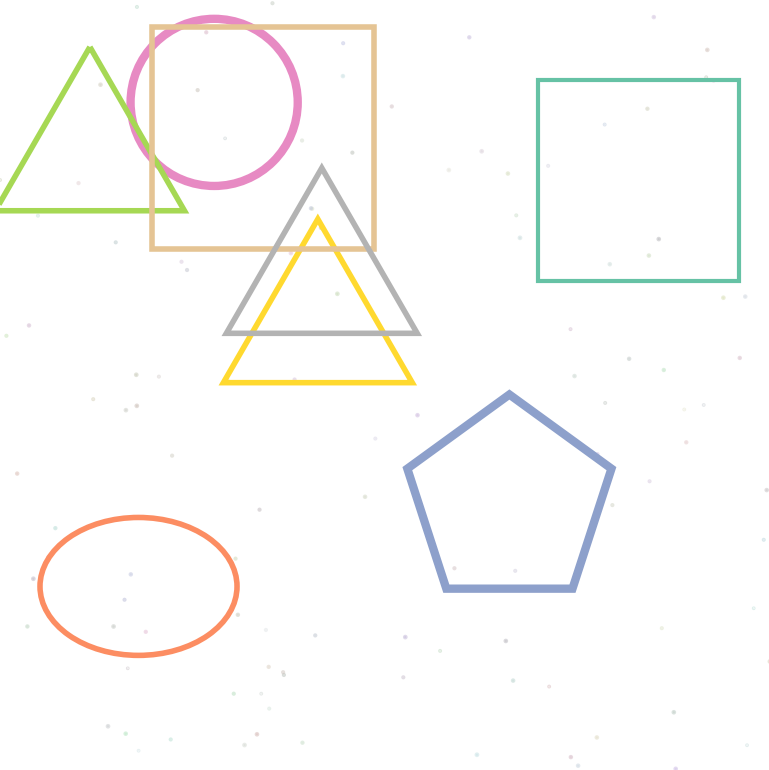[{"shape": "square", "thickness": 1.5, "radius": 0.65, "center": [0.829, 0.765]}, {"shape": "oval", "thickness": 2, "radius": 0.64, "center": [0.18, 0.238]}, {"shape": "pentagon", "thickness": 3, "radius": 0.7, "center": [0.662, 0.348]}, {"shape": "circle", "thickness": 3, "radius": 0.54, "center": [0.278, 0.867]}, {"shape": "triangle", "thickness": 2, "radius": 0.71, "center": [0.117, 0.797]}, {"shape": "triangle", "thickness": 2, "radius": 0.71, "center": [0.413, 0.574]}, {"shape": "square", "thickness": 2, "radius": 0.72, "center": [0.341, 0.821]}, {"shape": "triangle", "thickness": 2, "radius": 0.72, "center": [0.418, 0.639]}]